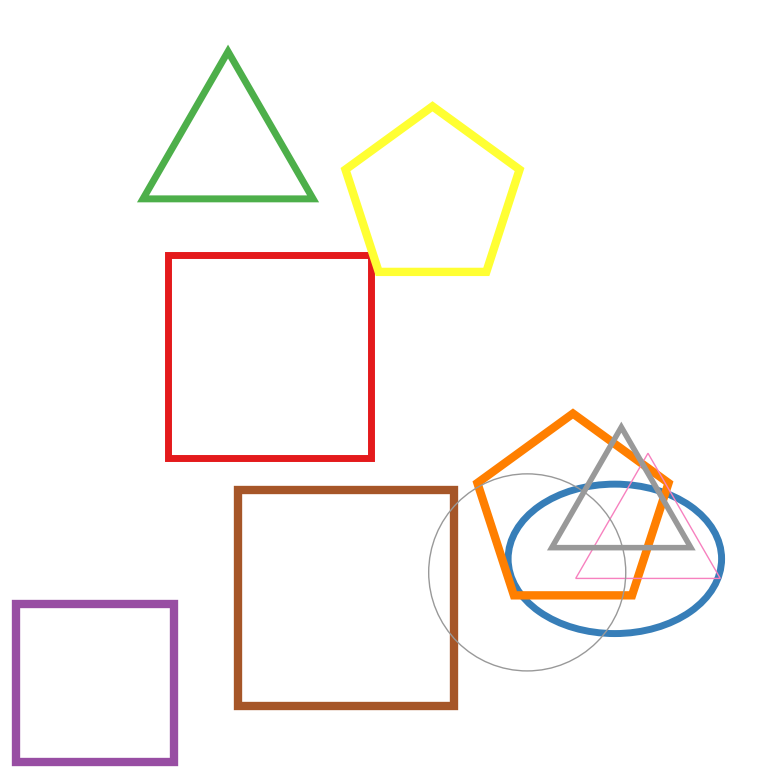[{"shape": "square", "thickness": 2.5, "radius": 0.66, "center": [0.35, 0.537]}, {"shape": "oval", "thickness": 2.5, "radius": 0.69, "center": [0.799, 0.274]}, {"shape": "triangle", "thickness": 2.5, "radius": 0.64, "center": [0.296, 0.806]}, {"shape": "square", "thickness": 3, "radius": 0.51, "center": [0.124, 0.113]}, {"shape": "pentagon", "thickness": 3, "radius": 0.65, "center": [0.744, 0.332]}, {"shape": "pentagon", "thickness": 3, "radius": 0.59, "center": [0.562, 0.743]}, {"shape": "square", "thickness": 3, "radius": 0.7, "center": [0.449, 0.224]}, {"shape": "triangle", "thickness": 0.5, "radius": 0.54, "center": [0.842, 0.303]}, {"shape": "triangle", "thickness": 2, "radius": 0.52, "center": [0.807, 0.341]}, {"shape": "circle", "thickness": 0.5, "radius": 0.64, "center": [0.685, 0.257]}]